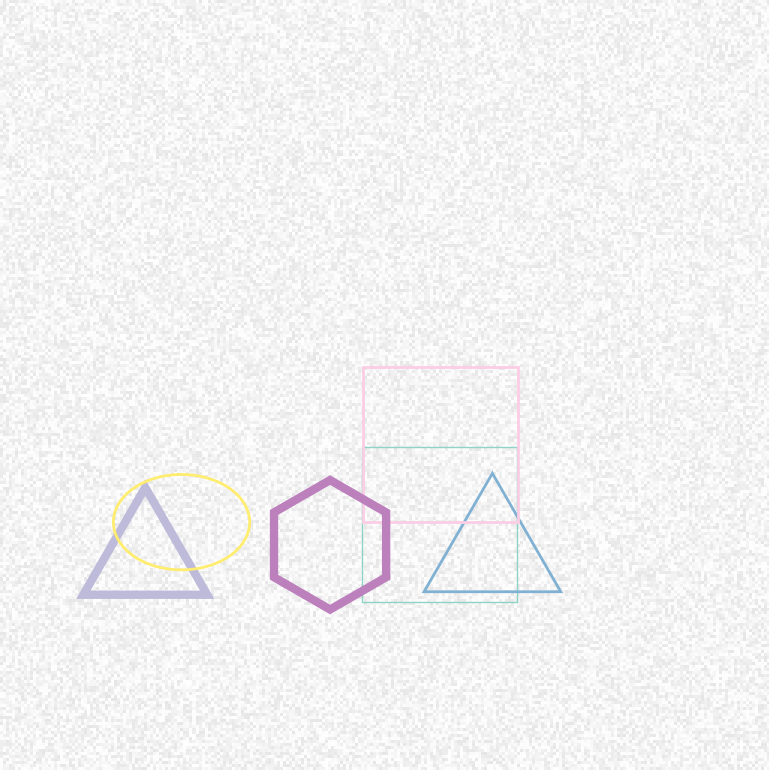[{"shape": "square", "thickness": 0.5, "radius": 0.5, "center": [0.571, 0.318]}, {"shape": "triangle", "thickness": 3, "radius": 0.46, "center": [0.189, 0.274]}, {"shape": "triangle", "thickness": 1, "radius": 0.51, "center": [0.639, 0.283]}, {"shape": "square", "thickness": 1, "radius": 0.5, "center": [0.572, 0.423]}, {"shape": "hexagon", "thickness": 3, "radius": 0.42, "center": [0.429, 0.292]}, {"shape": "oval", "thickness": 1, "radius": 0.44, "center": [0.236, 0.322]}]